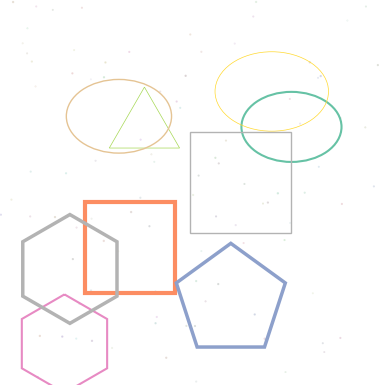[{"shape": "oval", "thickness": 1.5, "radius": 0.65, "center": [0.757, 0.67]}, {"shape": "square", "thickness": 3, "radius": 0.59, "center": [0.337, 0.357]}, {"shape": "pentagon", "thickness": 2.5, "radius": 0.74, "center": [0.6, 0.219]}, {"shape": "hexagon", "thickness": 1.5, "radius": 0.64, "center": [0.167, 0.107]}, {"shape": "triangle", "thickness": 0.5, "radius": 0.53, "center": [0.375, 0.668]}, {"shape": "oval", "thickness": 0.5, "radius": 0.74, "center": [0.706, 0.762]}, {"shape": "oval", "thickness": 1, "radius": 0.68, "center": [0.309, 0.698]}, {"shape": "square", "thickness": 1, "radius": 0.66, "center": [0.626, 0.526]}, {"shape": "hexagon", "thickness": 2.5, "radius": 0.71, "center": [0.182, 0.301]}]